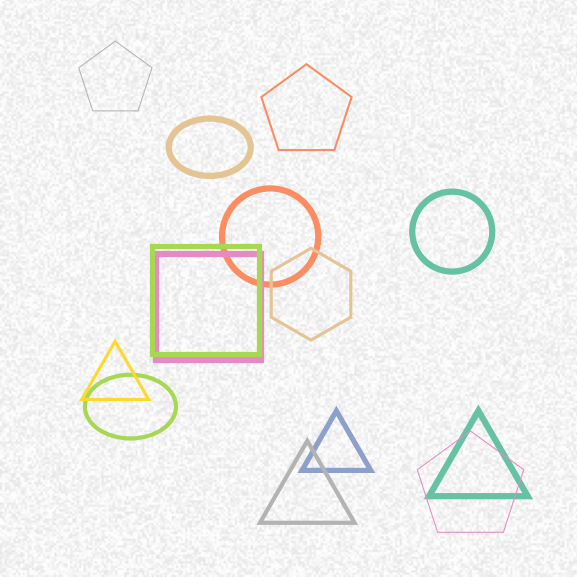[{"shape": "circle", "thickness": 3, "radius": 0.35, "center": [0.783, 0.598]}, {"shape": "triangle", "thickness": 3, "radius": 0.49, "center": [0.828, 0.189]}, {"shape": "circle", "thickness": 3, "radius": 0.42, "center": [0.468, 0.59]}, {"shape": "pentagon", "thickness": 1, "radius": 0.41, "center": [0.531, 0.806]}, {"shape": "triangle", "thickness": 2.5, "radius": 0.34, "center": [0.582, 0.219]}, {"shape": "pentagon", "thickness": 0.5, "radius": 0.48, "center": [0.815, 0.156]}, {"shape": "square", "thickness": 3, "radius": 0.46, "center": [0.361, 0.468]}, {"shape": "square", "thickness": 2.5, "radius": 0.46, "center": [0.355, 0.48]}, {"shape": "oval", "thickness": 2, "radius": 0.39, "center": [0.226, 0.295]}, {"shape": "triangle", "thickness": 1.5, "radius": 0.33, "center": [0.199, 0.341]}, {"shape": "hexagon", "thickness": 1.5, "radius": 0.4, "center": [0.539, 0.49]}, {"shape": "oval", "thickness": 3, "radius": 0.35, "center": [0.363, 0.744]}, {"shape": "triangle", "thickness": 2, "radius": 0.47, "center": [0.532, 0.141]}, {"shape": "pentagon", "thickness": 0.5, "radius": 0.33, "center": [0.2, 0.861]}]